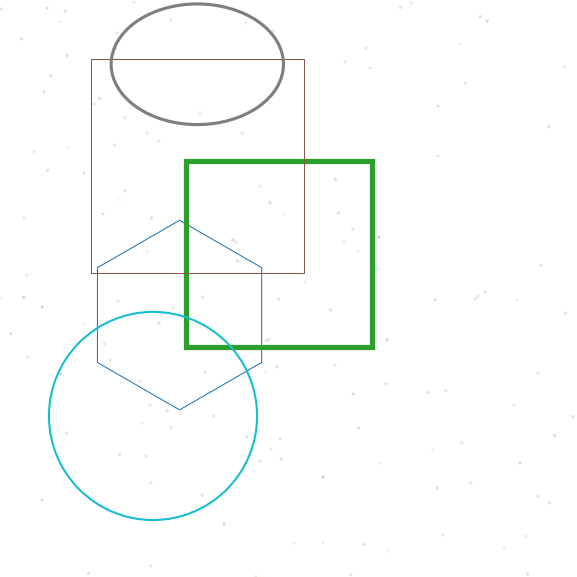[{"shape": "hexagon", "thickness": 0.5, "radius": 0.82, "center": [0.311, 0.454]}, {"shape": "square", "thickness": 2.5, "radius": 0.81, "center": [0.482, 0.56]}, {"shape": "square", "thickness": 0.5, "radius": 0.92, "center": [0.342, 0.712]}, {"shape": "oval", "thickness": 1.5, "radius": 0.75, "center": [0.342, 0.888]}, {"shape": "circle", "thickness": 1, "radius": 0.9, "center": [0.265, 0.279]}]